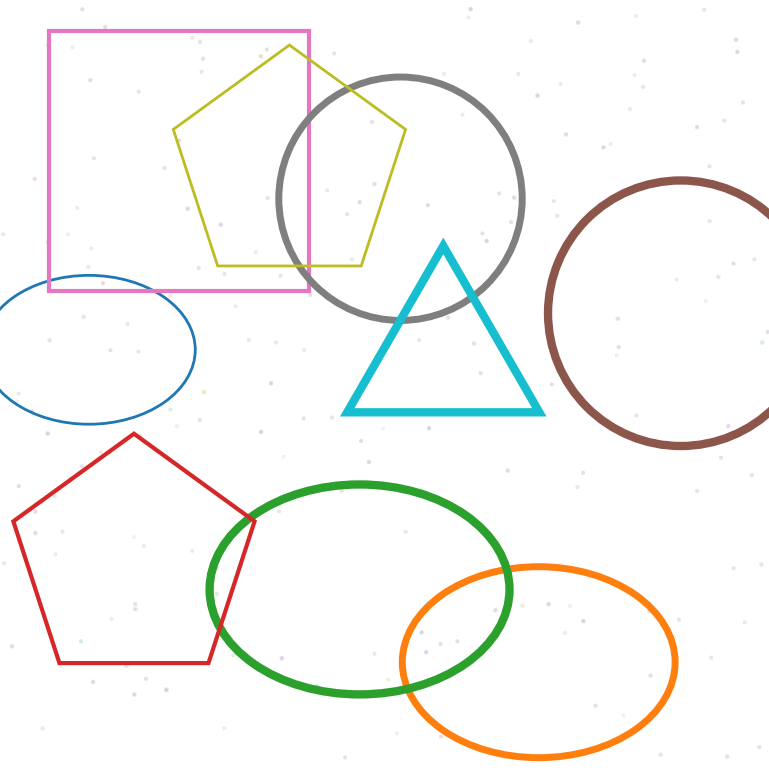[{"shape": "oval", "thickness": 1, "radius": 0.69, "center": [0.115, 0.546]}, {"shape": "oval", "thickness": 2.5, "radius": 0.89, "center": [0.7, 0.14]}, {"shape": "oval", "thickness": 3, "radius": 0.97, "center": [0.467, 0.234]}, {"shape": "pentagon", "thickness": 1.5, "radius": 0.82, "center": [0.174, 0.272]}, {"shape": "circle", "thickness": 3, "radius": 0.86, "center": [0.884, 0.593]}, {"shape": "square", "thickness": 1.5, "radius": 0.84, "center": [0.233, 0.791]}, {"shape": "circle", "thickness": 2.5, "radius": 0.79, "center": [0.52, 0.742]}, {"shape": "pentagon", "thickness": 1, "radius": 0.79, "center": [0.376, 0.783]}, {"shape": "triangle", "thickness": 3, "radius": 0.72, "center": [0.576, 0.537]}]